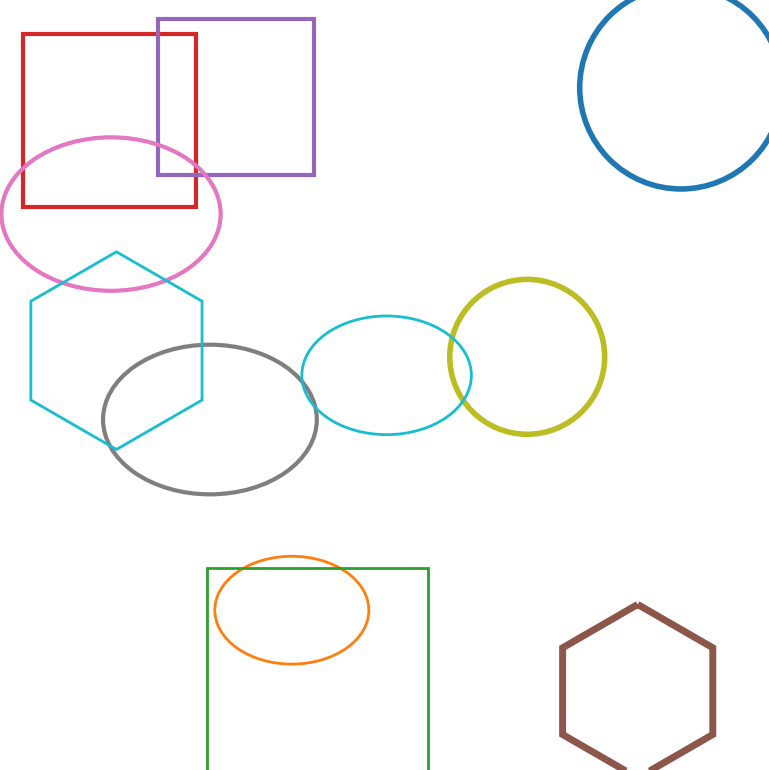[{"shape": "circle", "thickness": 2, "radius": 0.66, "center": [0.884, 0.886]}, {"shape": "oval", "thickness": 1, "radius": 0.5, "center": [0.379, 0.208]}, {"shape": "square", "thickness": 1, "radius": 0.72, "center": [0.413, 0.119]}, {"shape": "square", "thickness": 1.5, "radius": 0.56, "center": [0.142, 0.844]}, {"shape": "square", "thickness": 1.5, "radius": 0.51, "center": [0.307, 0.874]}, {"shape": "hexagon", "thickness": 2.5, "radius": 0.56, "center": [0.828, 0.102]}, {"shape": "oval", "thickness": 1.5, "radius": 0.71, "center": [0.144, 0.722]}, {"shape": "oval", "thickness": 1.5, "radius": 0.69, "center": [0.273, 0.455]}, {"shape": "circle", "thickness": 2, "radius": 0.5, "center": [0.685, 0.537]}, {"shape": "oval", "thickness": 1, "radius": 0.55, "center": [0.502, 0.513]}, {"shape": "hexagon", "thickness": 1, "radius": 0.64, "center": [0.151, 0.545]}]